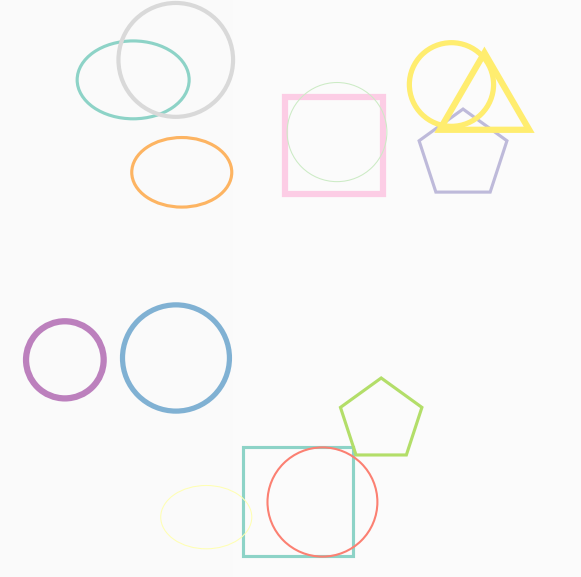[{"shape": "oval", "thickness": 1.5, "radius": 0.48, "center": [0.229, 0.861]}, {"shape": "square", "thickness": 1.5, "radius": 0.47, "center": [0.512, 0.131]}, {"shape": "oval", "thickness": 0.5, "radius": 0.39, "center": [0.355, 0.104]}, {"shape": "pentagon", "thickness": 1.5, "radius": 0.4, "center": [0.797, 0.731]}, {"shape": "circle", "thickness": 1, "radius": 0.47, "center": [0.555, 0.13]}, {"shape": "circle", "thickness": 2.5, "radius": 0.46, "center": [0.303, 0.379]}, {"shape": "oval", "thickness": 1.5, "radius": 0.43, "center": [0.313, 0.701]}, {"shape": "pentagon", "thickness": 1.5, "radius": 0.37, "center": [0.656, 0.271]}, {"shape": "square", "thickness": 3, "radius": 0.42, "center": [0.574, 0.748]}, {"shape": "circle", "thickness": 2, "radius": 0.49, "center": [0.302, 0.895]}, {"shape": "circle", "thickness": 3, "radius": 0.33, "center": [0.112, 0.376]}, {"shape": "circle", "thickness": 0.5, "radius": 0.43, "center": [0.58, 0.77]}, {"shape": "circle", "thickness": 2.5, "radius": 0.36, "center": [0.777, 0.853]}, {"shape": "triangle", "thickness": 3, "radius": 0.44, "center": [0.833, 0.819]}]